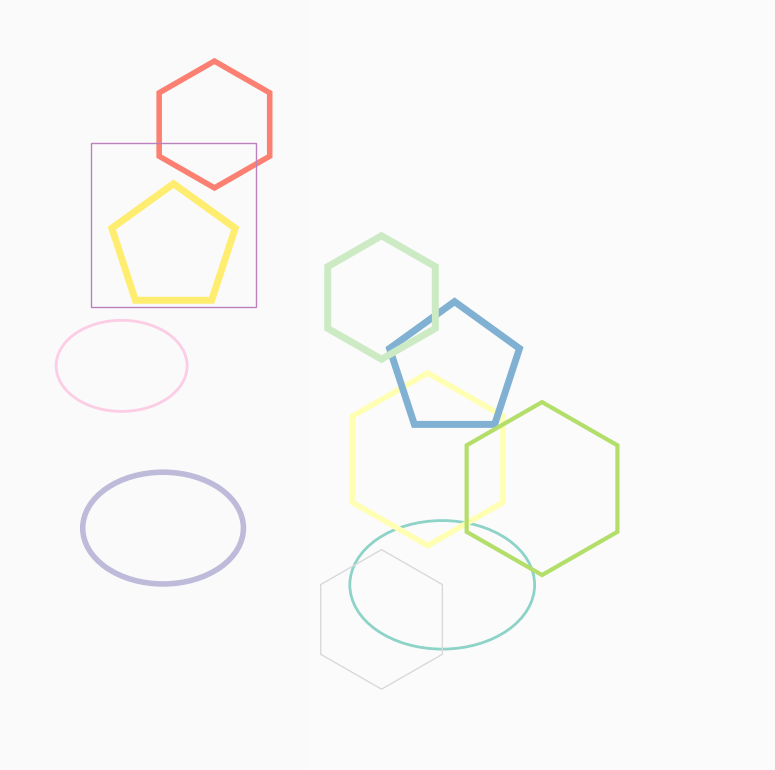[{"shape": "oval", "thickness": 1, "radius": 0.6, "center": [0.571, 0.24]}, {"shape": "hexagon", "thickness": 2, "radius": 0.56, "center": [0.552, 0.404]}, {"shape": "oval", "thickness": 2, "radius": 0.52, "center": [0.21, 0.314]}, {"shape": "hexagon", "thickness": 2, "radius": 0.41, "center": [0.277, 0.838]}, {"shape": "pentagon", "thickness": 2.5, "radius": 0.44, "center": [0.586, 0.52]}, {"shape": "hexagon", "thickness": 1.5, "radius": 0.56, "center": [0.699, 0.365]}, {"shape": "oval", "thickness": 1, "radius": 0.42, "center": [0.157, 0.525]}, {"shape": "hexagon", "thickness": 0.5, "radius": 0.45, "center": [0.492, 0.196]}, {"shape": "square", "thickness": 0.5, "radius": 0.53, "center": [0.223, 0.707]}, {"shape": "hexagon", "thickness": 2.5, "radius": 0.4, "center": [0.492, 0.614]}, {"shape": "pentagon", "thickness": 2.5, "radius": 0.42, "center": [0.224, 0.678]}]